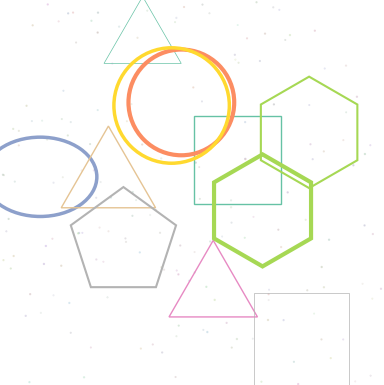[{"shape": "triangle", "thickness": 0.5, "radius": 0.58, "center": [0.37, 0.893]}, {"shape": "square", "thickness": 1, "radius": 0.57, "center": [0.616, 0.584]}, {"shape": "circle", "thickness": 3, "radius": 0.69, "center": [0.471, 0.734]}, {"shape": "oval", "thickness": 2.5, "radius": 0.74, "center": [0.104, 0.541]}, {"shape": "triangle", "thickness": 1, "radius": 0.66, "center": [0.554, 0.243]}, {"shape": "hexagon", "thickness": 3, "radius": 0.73, "center": [0.682, 0.454]}, {"shape": "hexagon", "thickness": 1.5, "radius": 0.72, "center": [0.803, 0.656]}, {"shape": "circle", "thickness": 2.5, "radius": 0.75, "center": [0.446, 0.726]}, {"shape": "triangle", "thickness": 1, "radius": 0.71, "center": [0.282, 0.531]}, {"shape": "pentagon", "thickness": 1.5, "radius": 0.72, "center": [0.321, 0.37]}, {"shape": "square", "thickness": 0.5, "radius": 0.62, "center": [0.783, 0.115]}]